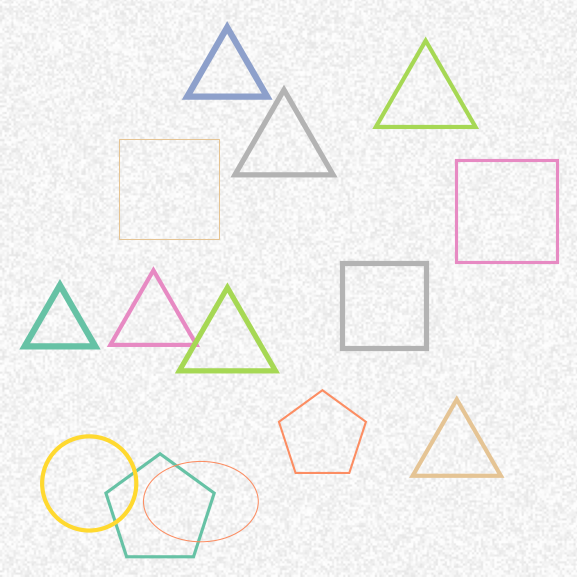[{"shape": "triangle", "thickness": 3, "radius": 0.35, "center": [0.104, 0.435]}, {"shape": "pentagon", "thickness": 1.5, "radius": 0.49, "center": [0.277, 0.115]}, {"shape": "oval", "thickness": 0.5, "radius": 0.5, "center": [0.348, 0.131]}, {"shape": "pentagon", "thickness": 1, "radius": 0.4, "center": [0.558, 0.244]}, {"shape": "triangle", "thickness": 3, "radius": 0.4, "center": [0.393, 0.872]}, {"shape": "triangle", "thickness": 2, "radius": 0.43, "center": [0.266, 0.445]}, {"shape": "square", "thickness": 1.5, "radius": 0.44, "center": [0.877, 0.633]}, {"shape": "triangle", "thickness": 2, "radius": 0.5, "center": [0.737, 0.829]}, {"shape": "triangle", "thickness": 2.5, "radius": 0.48, "center": [0.394, 0.405]}, {"shape": "circle", "thickness": 2, "radius": 0.41, "center": [0.154, 0.162]}, {"shape": "triangle", "thickness": 2, "radius": 0.44, "center": [0.791, 0.219]}, {"shape": "square", "thickness": 0.5, "radius": 0.43, "center": [0.292, 0.672]}, {"shape": "square", "thickness": 2.5, "radius": 0.37, "center": [0.665, 0.471]}, {"shape": "triangle", "thickness": 2.5, "radius": 0.49, "center": [0.492, 0.745]}]